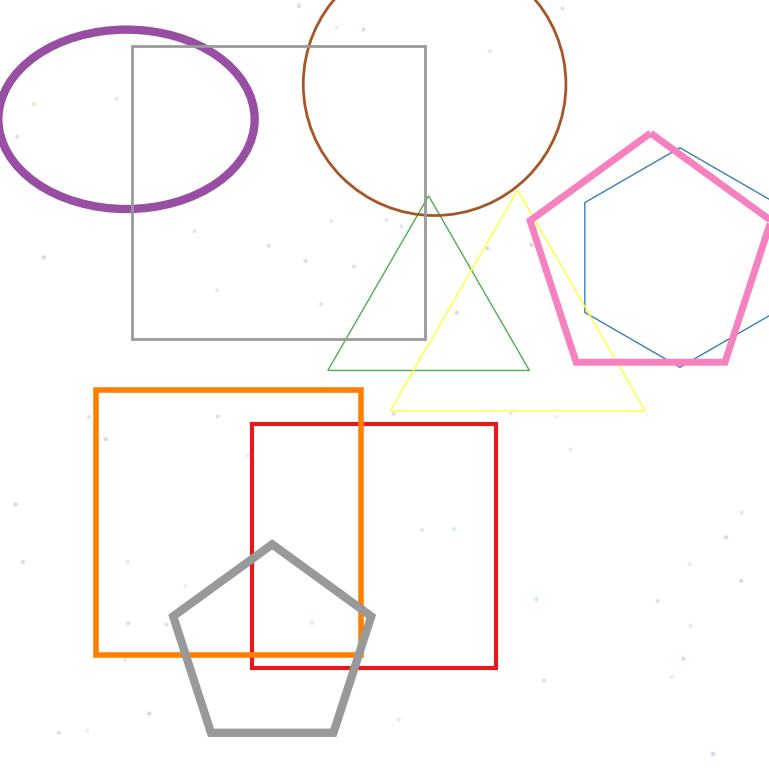[{"shape": "square", "thickness": 1.5, "radius": 0.79, "center": [0.486, 0.291]}, {"shape": "hexagon", "thickness": 0.5, "radius": 0.71, "center": [0.883, 0.666]}, {"shape": "triangle", "thickness": 0.5, "radius": 0.76, "center": [0.557, 0.594]}, {"shape": "oval", "thickness": 3, "radius": 0.83, "center": [0.164, 0.845]}, {"shape": "square", "thickness": 2, "radius": 0.86, "center": [0.297, 0.321]}, {"shape": "triangle", "thickness": 0.5, "radius": 0.95, "center": [0.672, 0.562]}, {"shape": "circle", "thickness": 1, "radius": 0.85, "center": [0.564, 0.891]}, {"shape": "pentagon", "thickness": 2.5, "radius": 0.82, "center": [0.845, 0.663]}, {"shape": "pentagon", "thickness": 3, "radius": 0.68, "center": [0.354, 0.158]}, {"shape": "square", "thickness": 1, "radius": 0.95, "center": [0.361, 0.75]}]